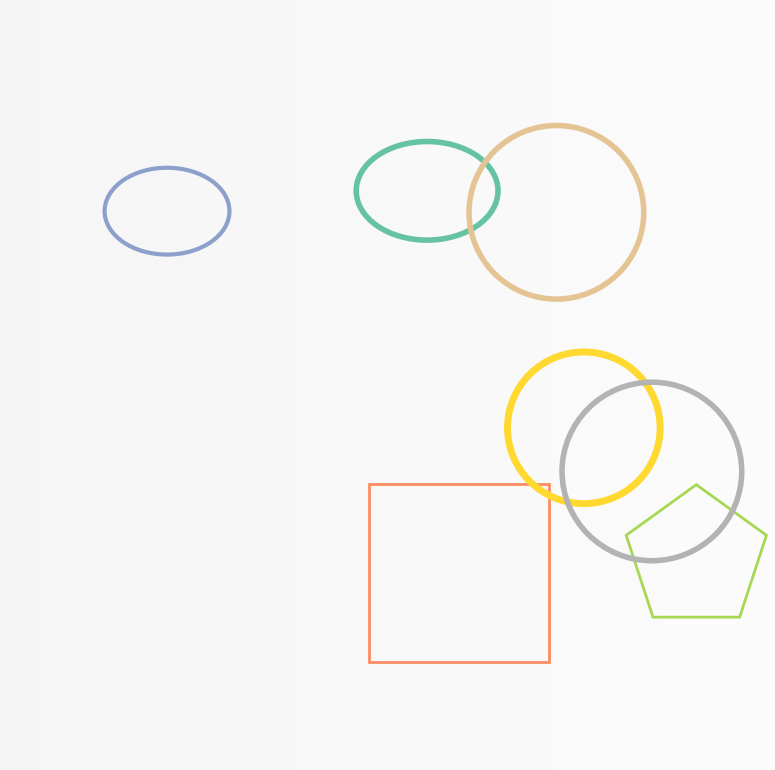[{"shape": "oval", "thickness": 2, "radius": 0.46, "center": [0.551, 0.752]}, {"shape": "square", "thickness": 1, "radius": 0.58, "center": [0.592, 0.256]}, {"shape": "oval", "thickness": 1.5, "radius": 0.4, "center": [0.216, 0.726]}, {"shape": "pentagon", "thickness": 1, "radius": 0.48, "center": [0.898, 0.275]}, {"shape": "circle", "thickness": 2.5, "radius": 0.49, "center": [0.753, 0.444]}, {"shape": "circle", "thickness": 2, "radius": 0.56, "center": [0.718, 0.724]}, {"shape": "circle", "thickness": 2, "radius": 0.58, "center": [0.841, 0.388]}]